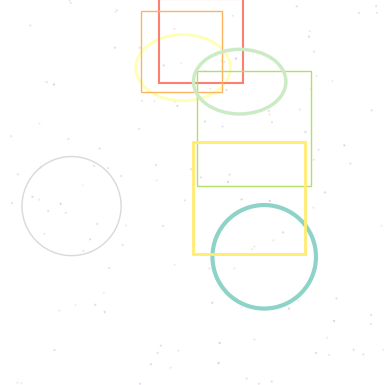[{"shape": "circle", "thickness": 3, "radius": 0.67, "center": [0.686, 0.333]}, {"shape": "oval", "thickness": 2, "radius": 0.61, "center": [0.475, 0.824]}, {"shape": "square", "thickness": 1.5, "radius": 0.55, "center": [0.523, 0.893]}, {"shape": "square", "thickness": 1, "radius": 0.53, "center": [0.47, 0.866]}, {"shape": "square", "thickness": 1, "radius": 0.74, "center": [0.661, 0.666]}, {"shape": "circle", "thickness": 1, "radius": 0.64, "center": [0.186, 0.465]}, {"shape": "oval", "thickness": 2.5, "radius": 0.6, "center": [0.623, 0.788]}, {"shape": "square", "thickness": 2, "radius": 0.73, "center": [0.646, 0.486]}]